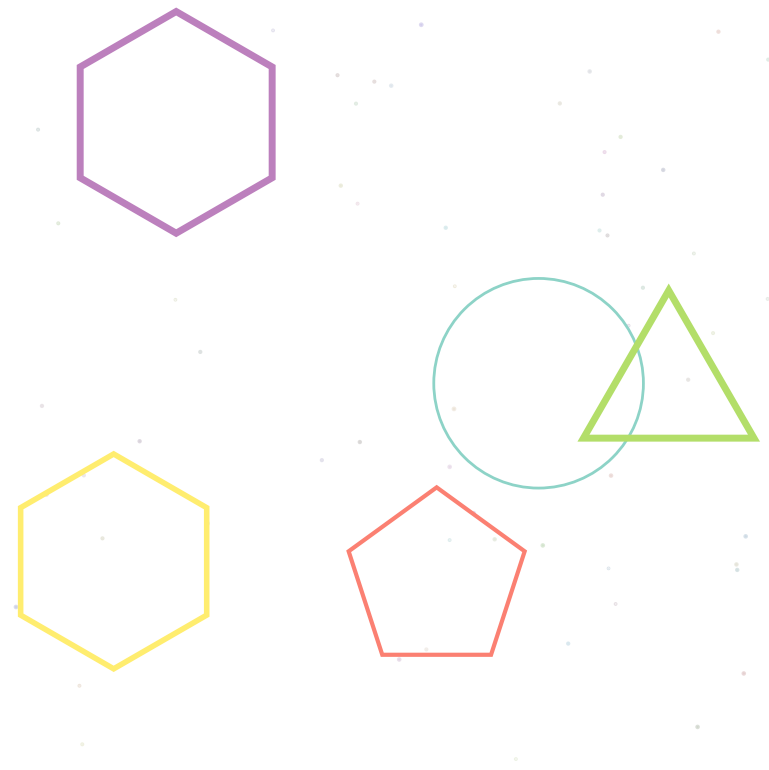[{"shape": "circle", "thickness": 1, "radius": 0.68, "center": [0.699, 0.502]}, {"shape": "pentagon", "thickness": 1.5, "radius": 0.6, "center": [0.567, 0.247]}, {"shape": "triangle", "thickness": 2.5, "radius": 0.64, "center": [0.868, 0.495]}, {"shape": "hexagon", "thickness": 2.5, "radius": 0.72, "center": [0.229, 0.841]}, {"shape": "hexagon", "thickness": 2, "radius": 0.7, "center": [0.148, 0.271]}]